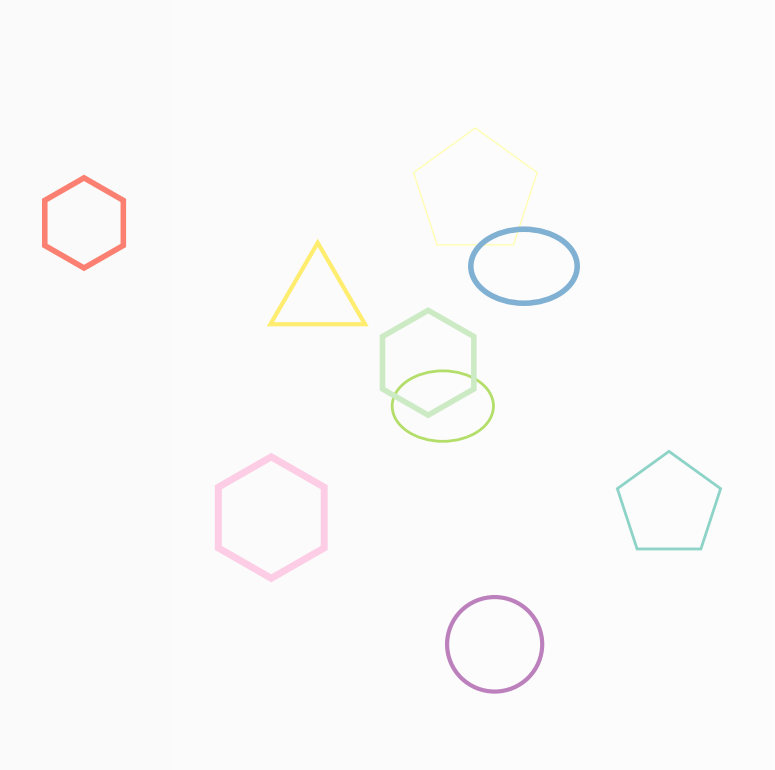[{"shape": "pentagon", "thickness": 1, "radius": 0.35, "center": [0.863, 0.344]}, {"shape": "pentagon", "thickness": 0.5, "radius": 0.42, "center": [0.613, 0.75]}, {"shape": "hexagon", "thickness": 2, "radius": 0.29, "center": [0.108, 0.71]}, {"shape": "oval", "thickness": 2, "radius": 0.34, "center": [0.676, 0.654]}, {"shape": "oval", "thickness": 1, "radius": 0.33, "center": [0.571, 0.473]}, {"shape": "hexagon", "thickness": 2.5, "radius": 0.39, "center": [0.35, 0.328]}, {"shape": "circle", "thickness": 1.5, "radius": 0.31, "center": [0.638, 0.163]}, {"shape": "hexagon", "thickness": 2, "radius": 0.34, "center": [0.553, 0.529]}, {"shape": "triangle", "thickness": 1.5, "radius": 0.35, "center": [0.41, 0.614]}]